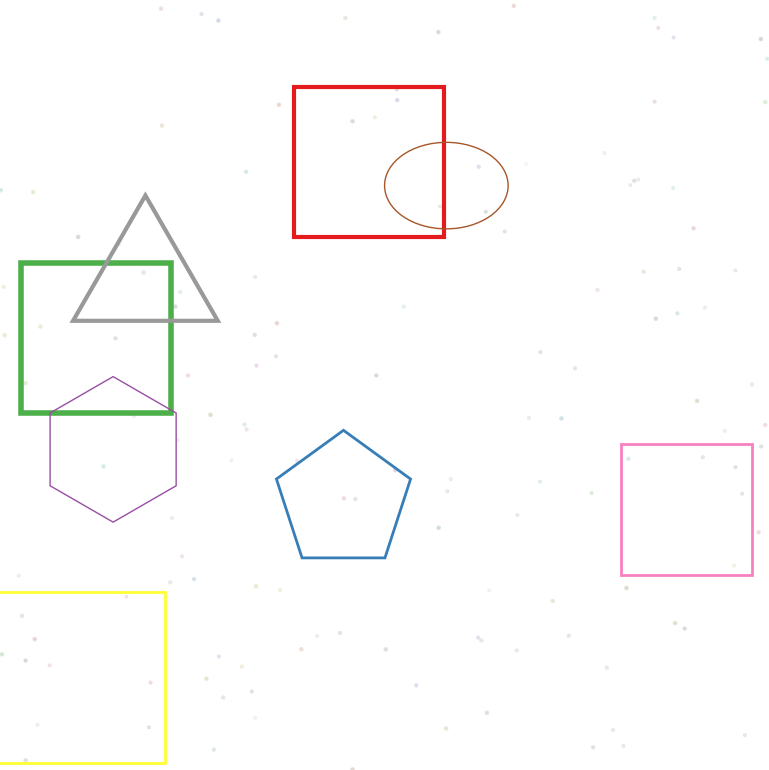[{"shape": "square", "thickness": 1.5, "radius": 0.49, "center": [0.479, 0.79]}, {"shape": "pentagon", "thickness": 1, "radius": 0.46, "center": [0.446, 0.35]}, {"shape": "square", "thickness": 2, "radius": 0.49, "center": [0.125, 0.561]}, {"shape": "hexagon", "thickness": 0.5, "radius": 0.47, "center": [0.147, 0.416]}, {"shape": "square", "thickness": 1, "radius": 0.55, "center": [0.104, 0.12]}, {"shape": "oval", "thickness": 0.5, "radius": 0.4, "center": [0.58, 0.759]}, {"shape": "square", "thickness": 1, "radius": 0.43, "center": [0.892, 0.338]}, {"shape": "triangle", "thickness": 1.5, "radius": 0.54, "center": [0.189, 0.638]}]